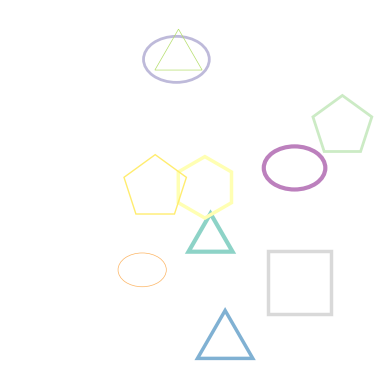[{"shape": "triangle", "thickness": 3, "radius": 0.33, "center": [0.547, 0.379]}, {"shape": "hexagon", "thickness": 2.5, "radius": 0.4, "center": [0.532, 0.513]}, {"shape": "oval", "thickness": 2, "radius": 0.43, "center": [0.458, 0.846]}, {"shape": "triangle", "thickness": 2.5, "radius": 0.41, "center": [0.585, 0.111]}, {"shape": "oval", "thickness": 0.5, "radius": 0.31, "center": [0.369, 0.299]}, {"shape": "triangle", "thickness": 0.5, "radius": 0.35, "center": [0.464, 0.853]}, {"shape": "square", "thickness": 2.5, "radius": 0.41, "center": [0.778, 0.266]}, {"shape": "oval", "thickness": 3, "radius": 0.4, "center": [0.765, 0.564]}, {"shape": "pentagon", "thickness": 2, "radius": 0.4, "center": [0.889, 0.672]}, {"shape": "pentagon", "thickness": 1, "radius": 0.43, "center": [0.403, 0.513]}]